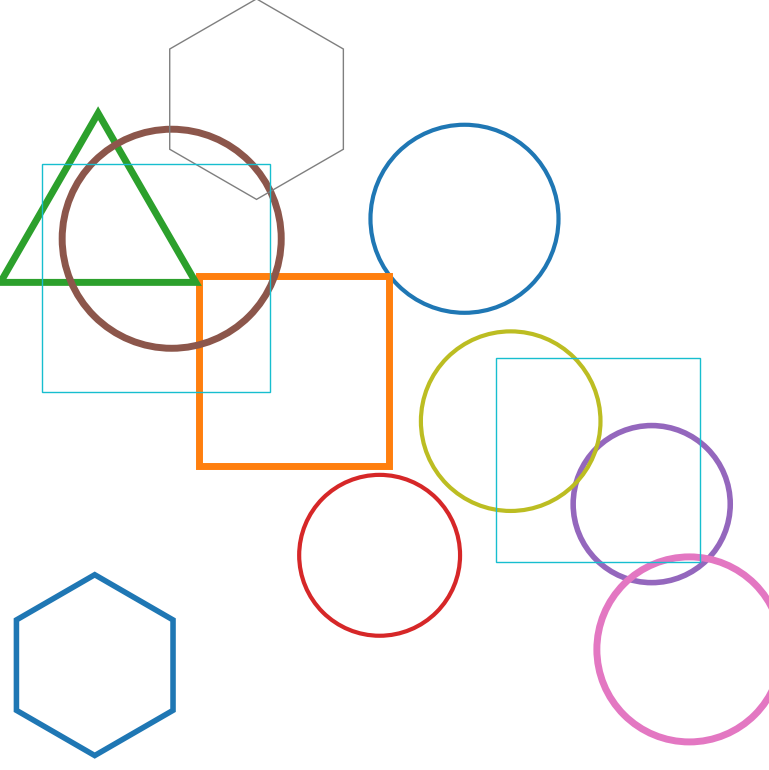[{"shape": "circle", "thickness": 1.5, "radius": 0.61, "center": [0.603, 0.716]}, {"shape": "hexagon", "thickness": 2, "radius": 0.59, "center": [0.123, 0.136]}, {"shape": "square", "thickness": 2.5, "radius": 0.62, "center": [0.382, 0.518]}, {"shape": "triangle", "thickness": 2.5, "radius": 0.73, "center": [0.127, 0.707]}, {"shape": "circle", "thickness": 1.5, "radius": 0.52, "center": [0.493, 0.279]}, {"shape": "circle", "thickness": 2, "radius": 0.51, "center": [0.846, 0.345]}, {"shape": "circle", "thickness": 2.5, "radius": 0.71, "center": [0.223, 0.69]}, {"shape": "circle", "thickness": 2.5, "radius": 0.6, "center": [0.895, 0.157]}, {"shape": "hexagon", "thickness": 0.5, "radius": 0.65, "center": [0.333, 0.871]}, {"shape": "circle", "thickness": 1.5, "radius": 0.58, "center": [0.663, 0.453]}, {"shape": "square", "thickness": 0.5, "radius": 0.66, "center": [0.777, 0.403]}, {"shape": "square", "thickness": 0.5, "radius": 0.74, "center": [0.202, 0.639]}]